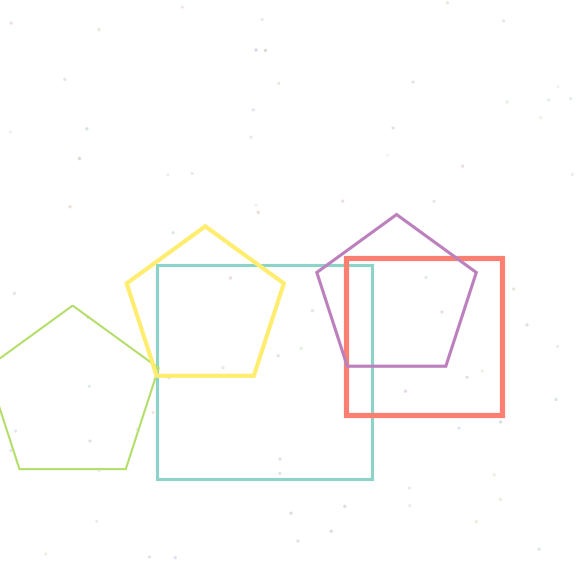[{"shape": "square", "thickness": 1.5, "radius": 0.93, "center": [0.458, 0.355]}, {"shape": "square", "thickness": 2.5, "radius": 0.68, "center": [0.734, 0.417]}, {"shape": "pentagon", "thickness": 1, "radius": 0.78, "center": [0.126, 0.313]}, {"shape": "pentagon", "thickness": 1.5, "radius": 0.73, "center": [0.687, 0.482]}, {"shape": "pentagon", "thickness": 2, "radius": 0.72, "center": [0.355, 0.464]}]